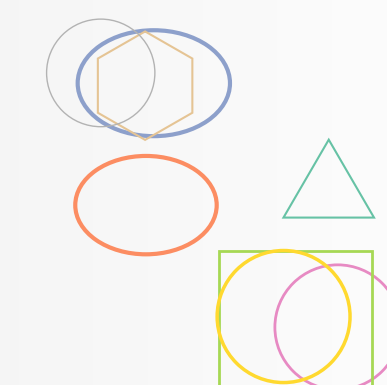[{"shape": "triangle", "thickness": 1.5, "radius": 0.67, "center": [0.848, 0.502]}, {"shape": "oval", "thickness": 3, "radius": 0.91, "center": [0.377, 0.467]}, {"shape": "oval", "thickness": 3, "radius": 0.98, "center": [0.397, 0.784]}, {"shape": "circle", "thickness": 2, "radius": 0.81, "center": [0.871, 0.15]}, {"shape": "square", "thickness": 2, "radius": 0.99, "center": [0.762, 0.15]}, {"shape": "circle", "thickness": 2.5, "radius": 0.86, "center": [0.732, 0.178]}, {"shape": "hexagon", "thickness": 1.5, "radius": 0.7, "center": [0.374, 0.778]}, {"shape": "circle", "thickness": 1, "radius": 0.7, "center": [0.26, 0.811]}]